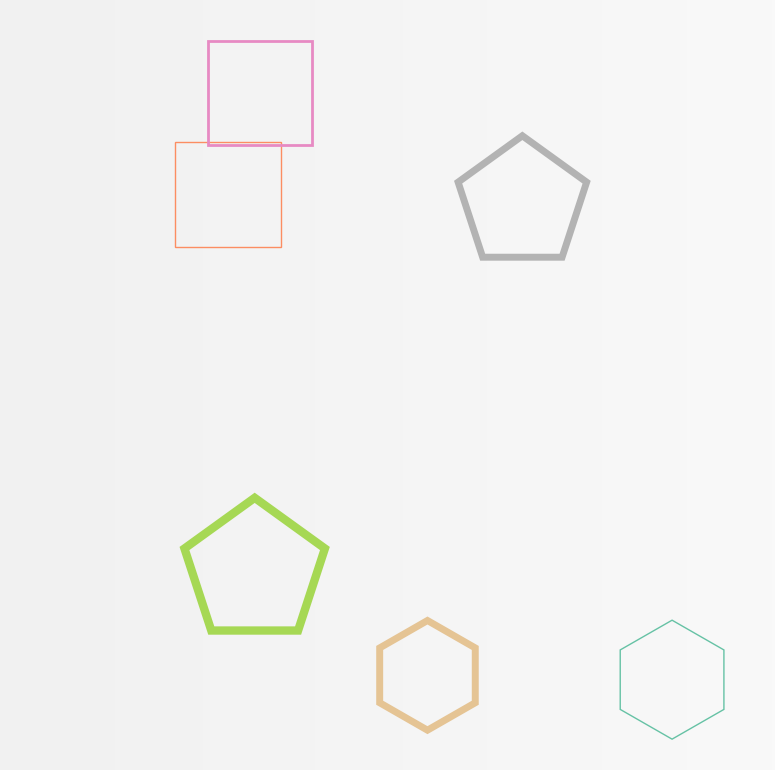[{"shape": "hexagon", "thickness": 0.5, "radius": 0.39, "center": [0.867, 0.117]}, {"shape": "square", "thickness": 0.5, "radius": 0.34, "center": [0.294, 0.747]}, {"shape": "square", "thickness": 1, "radius": 0.34, "center": [0.336, 0.879]}, {"shape": "pentagon", "thickness": 3, "radius": 0.48, "center": [0.329, 0.258]}, {"shape": "hexagon", "thickness": 2.5, "radius": 0.36, "center": [0.552, 0.123]}, {"shape": "pentagon", "thickness": 2.5, "radius": 0.44, "center": [0.674, 0.736]}]